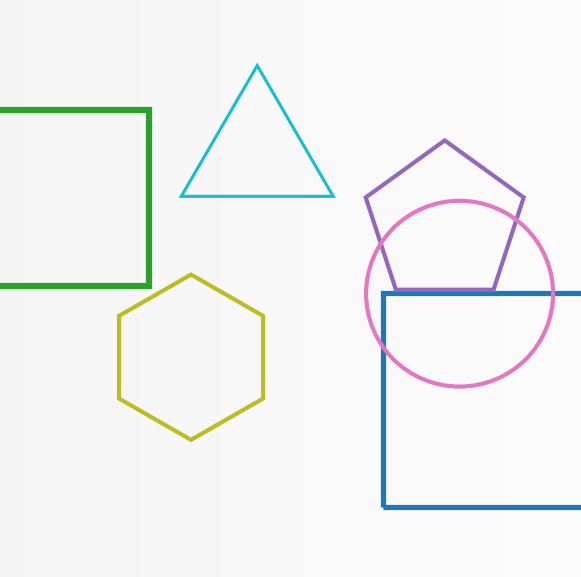[{"shape": "square", "thickness": 2.5, "radius": 0.93, "center": [0.844, 0.306]}, {"shape": "square", "thickness": 3, "radius": 0.76, "center": [0.104, 0.656]}, {"shape": "pentagon", "thickness": 2, "radius": 0.71, "center": [0.765, 0.613]}, {"shape": "circle", "thickness": 2, "radius": 0.8, "center": [0.791, 0.491]}, {"shape": "hexagon", "thickness": 2, "radius": 0.72, "center": [0.329, 0.381]}, {"shape": "triangle", "thickness": 1.5, "radius": 0.75, "center": [0.443, 0.735]}]